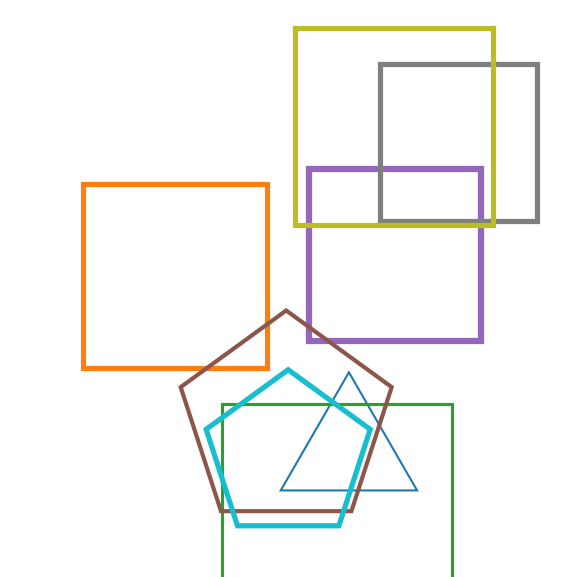[{"shape": "triangle", "thickness": 1, "radius": 0.68, "center": [0.604, 0.218]}, {"shape": "square", "thickness": 2.5, "radius": 0.8, "center": [0.303, 0.521]}, {"shape": "square", "thickness": 1.5, "radius": 0.99, "center": [0.583, 0.102]}, {"shape": "square", "thickness": 3, "radius": 0.74, "center": [0.684, 0.558]}, {"shape": "pentagon", "thickness": 2, "radius": 0.96, "center": [0.496, 0.269]}, {"shape": "square", "thickness": 2.5, "radius": 0.68, "center": [0.794, 0.752]}, {"shape": "square", "thickness": 2.5, "radius": 0.86, "center": [0.682, 0.78]}, {"shape": "pentagon", "thickness": 2.5, "radius": 0.75, "center": [0.499, 0.21]}]